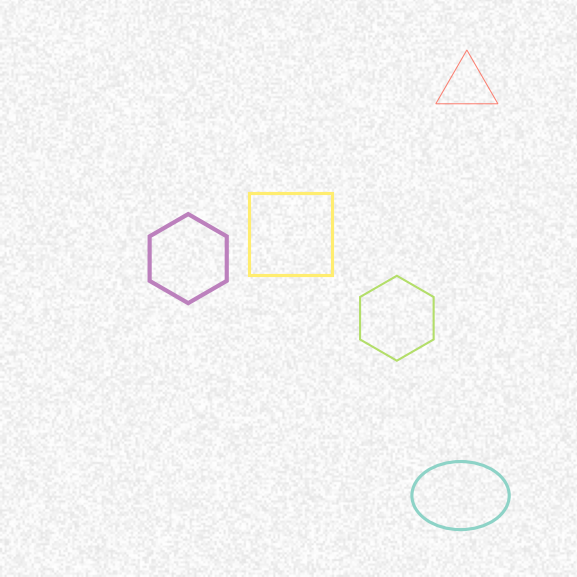[{"shape": "oval", "thickness": 1.5, "radius": 0.42, "center": [0.797, 0.141]}, {"shape": "triangle", "thickness": 0.5, "radius": 0.31, "center": [0.808, 0.85]}, {"shape": "hexagon", "thickness": 1, "radius": 0.37, "center": [0.687, 0.448]}, {"shape": "hexagon", "thickness": 2, "radius": 0.39, "center": [0.326, 0.551]}, {"shape": "square", "thickness": 1.5, "radius": 0.36, "center": [0.503, 0.594]}]